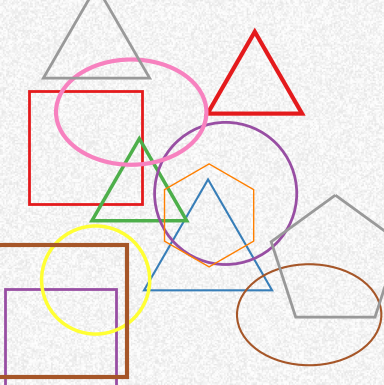[{"shape": "triangle", "thickness": 3, "radius": 0.71, "center": [0.662, 0.776]}, {"shape": "square", "thickness": 2, "radius": 0.73, "center": [0.222, 0.616]}, {"shape": "triangle", "thickness": 1.5, "radius": 0.96, "center": [0.54, 0.342]}, {"shape": "triangle", "thickness": 2.5, "radius": 0.71, "center": [0.362, 0.498]}, {"shape": "square", "thickness": 2, "radius": 0.72, "center": [0.158, 0.106]}, {"shape": "circle", "thickness": 2, "radius": 0.92, "center": [0.586, 0.498]}, {"shape": "hexagon", "thickness": 1, "radius": 0.67, "center": [0.543, 0.441]}, {"shape": "circle", "thickness": 2.5, "radius": 0.7, "center": [0.248, 0.273]}, {"shape": "oval", "thickness": 1.5, "radius": 0.94, "center": [0.803, 0.182]}, {"shape": "square", "thickness": 3, "radius": 0.85, "center": [0.158, 0.192]}, {"shape": "oval", "thickness": 3, "radius": 0.98, "center": [0.341, 0.709]}, {"shape": "triangle", "thickness": 2, "radius": 0.8, "center": [0.251, 0.877]}, {"shape": "pentagon", "thickness": 2, "radius": 0.88, "center": [0.871, 0.318]}]